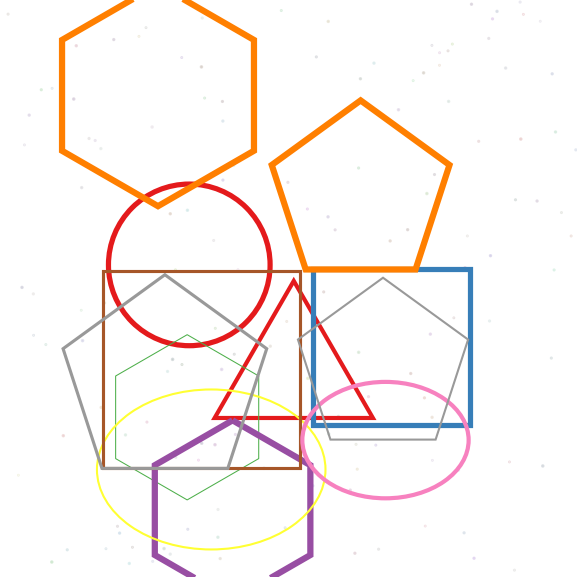[{"shape": "circle", "thickness": 2.5, "radius": 0.7, "center": [0.328, 0.54]}, {"shape": "triangle", "thickness": 2, "radius": 0.79, "center": [0.509, 0.354]}, {"shape": "square", "thickness": 2.5, "radius": 0.68, "center": [0.678, 0.398]}, {"shape": "hexagon", "thickness": 0.5, "radius": 0.72, "center": [0.324, 0.277]}, {"shape": "hexagon", "thickness": 3, "radius": 0.78, "center": [0.403, 0.116]}, {"shape": "pentagon", "thickness": 3, "radius": 0.81, "center": [0.624, 0.663]}, {"shape": "hexagon", "thickness": 3, "radius": 0.96, "center": [0.274, 0.834]}, {"shape": "oval", "thickness": 1, "radius": 0.99, "center": [0.366, 0.186]}, {"shape": "square", "thickness": 1.5, "radius": 0.85, "center": [0.349, 0.359]}, {"shape": "oval", "thickness": 2, "radius": 0.72, "center": [0.668, 0.237]}, {"shape": "pentagon", "thickness": 1, "radius": 0.77, "center": [0.663, 0.363]}, {"shape": "pentagon", "thickness": 1.5, "radius": 0.93, "center": [0.286, 0.338]}]